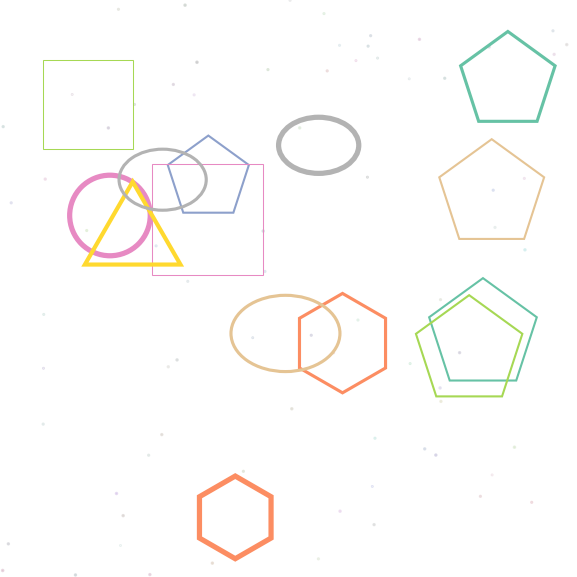[{"shape": "pentagon", "thickness": 1.5, "radius": 0.43, "center": [0.879, 0.859]}, {"shape": "pentagon", "thickness": 1, "radius": 0.49, "center": [0.836, 0.42]}, {"shape": "hexagon", "thickness": 1.5, "radius": 0.43, "center": [0.593, 0.405]}, {"shape": "hexagon", "thickness": 2.5, "radius": 0.36, "center": [0.407, 0.103]}, {"shape": "pentagon", "thickness": 1, "radius": 0.37, "center": [0.361, 0.691]}, {"shape": "circle", "thickness": 2.5, "radius": 0.35, "center": [0.19, 0.626]}, {"shape": "square", "thickness": 0.5, "radius": 0.48, "center": [0.36, 0.62]}, {"shape": "square", "thickness": 0.5, "radius": 0.39, "center": [0.153, 0.818]}, {"shape": "pentagon", "thickness": 1, "radius": 0.48, "center": [0.812, 0.391]}, {"shape": "triangle", "thickness": 2, "radius": 0.48, "center": [0.23, 0.589]}, {"shape": "pentagon", "thickness": 1, "radius": 0.48, "center": [0.851, 0.663]}, {"shape": "oval", "thickness": 1.5, "radius": 0.47, "center": [0.494, 0.422]}, {"shape": "oval", "thickness": 1.5, "radius": 0.38, "center": [0.282, 0.688]}, {"shape": "oval", "thickness": 2.5, "radius": 0.35, "center": [0.552, 0.748]}]